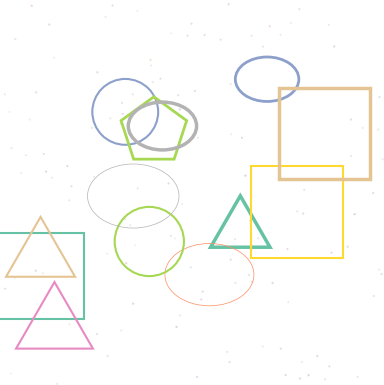[{"shape": "triangle", "thickness": 2.5, "radius": 0.44, "center": [0.624, 0.402]}, {"shape": "square", "thickness": 1.5, "radius": 0.56, "center": [0.107, 0.283]}, {"shape": "oval", "thickness": 0.5, "radius": 0.58, "center": [0.544, 0.287]}, {"shape": "circle", "thickness": 1.5, "radius": 0.43, "center": [0.325, 0.709]}, {"shape": "oval", "thickness": 2, "radius": 0.41, "center": [0.694, 0.794]}, {"shape": "triangle", "thickness": 1.5, "radius": 0.58, "center": [0.142, 0.152]}, {"shape": "circle", "thickness": 1.5, "radius": 0.45, "center": [0.388, 0.373]}, {"shape": "pentagon", "thickness": 2, "radius": 0.45, "center": [0.4, 0.659]}, {"shape": "square", "thickness": 1.5, "radius": 0.59, "center": [0.772, 0.45]}, {"shape": "triangle", "thickness": 1.5, "radius": 0.52, "center": [0.105, 0.333]}, {"shape": "square", "thickness": 2.5, "radius": 0.59, "center": [0.842, 0.653]}, {"shape": "oval", "thickness": 0.5, "radius": 0.59, "center": [0.346, 0.491]}, {"shape": "oval", "thickness": 2.5, "radius": 0.44, "center": [0.422, 0.673]}]